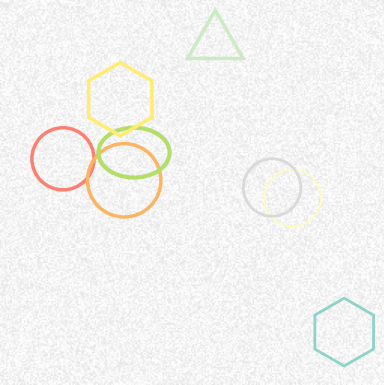[{"shape": "hexagon", "thickness": 2, "radius": 0.44, "center": [0.894, 0.137]}, {"shape": "circle", "thickness": 1, "radius": 0.37, "center": [0.76, 0.485]}, {"shape": "circle", "thickness": 2.5, "radius": 0.4, "center": [0.164, 0.588]}, {"shape": "circle", "thickness": 2.5, "radius": 0.48, "center": [0.323, 0.532]}, {"shape": "oval", "thickness": 3, "radius": 0.46, "center": [0.348, 0.604]}, {"shape": "circle", "thickness": 2, "radius": 0.37, "center": [0.707, 0.513]}, {"shape": "triangle", "thickness": 2.5, "radius": 0.42, "center": [0.559, 0.89]}, {"shape": "hexagon", "thickness": 2.5, "radius": 0.48, "center": [0.312, 0.742]}]